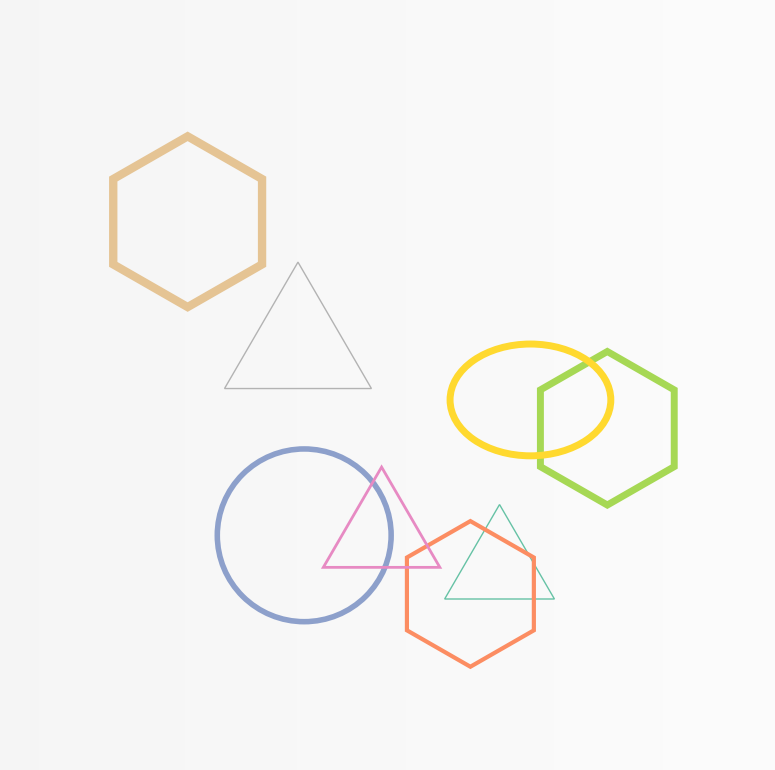[{"shape": "triangle", "thickness": 0.5, "radius": 0.41, "center": [0.645, 0.263]}, {"shape": "hexagon", "thickness": 1.5, "radius": 0.47, "center": [0.607, 0.229]}, {"shape": "circle", "thickness": 2, "radius": 0.56, "center": [0.393, 0.305]}, {"shape": "triangle", "thickness": 1, "radius": 0.43, "center": [0.492, 0.307]}, {"shape": "hexagon", "thickness": 2.5, "radius": 0.5, "center": [0.784, 0.444]}, {"shape": "oval", "thickness": 2.5, "radius": 0.52, "center": [0.684, 0.481]}, {"shape": "hexagon", "thickness": 3, "radius": 0.55, "center": [0.242, 0.712]}, {"shape": "triangle", "thickness": 0.5, "radius": 0.55, "center": [0.384, 0.55]}]